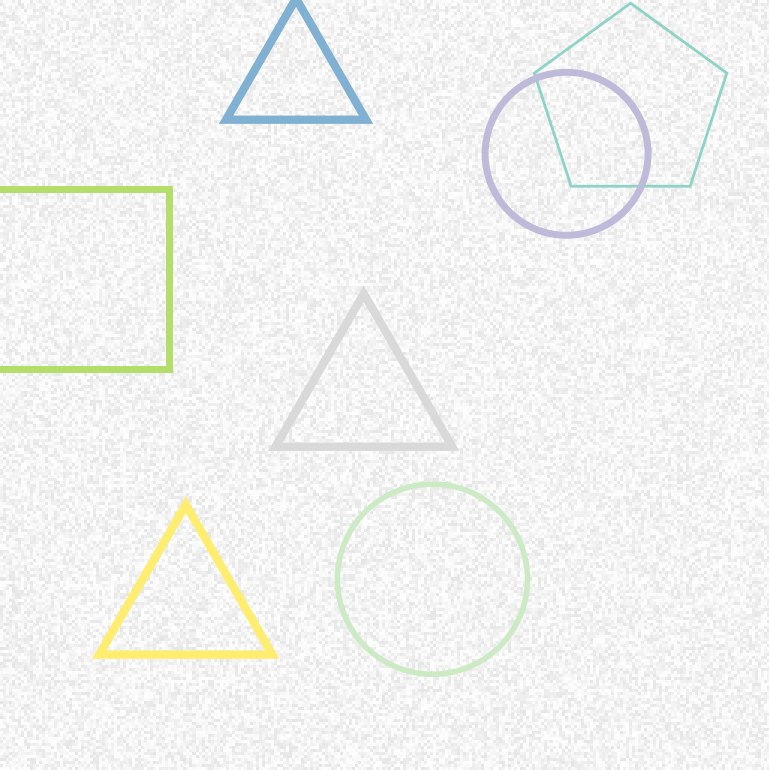[{"shape": "pentagon", "thickness": 1, "radius": 0.66, "center": [0.819, 0.864]}, {"shape": "circle", "thickness": 2.5, "radius": 0.53, "center": [0.736, 0.8]}, {"shape": "triangle", "thickness": 3, "radius": 0.52, "center": [0.384, 0.897]}, {"shape": "square", "thickness": 2.5, "radius": 0.59, "center": [0.102, 0.638]}, {"shape": "triangle", "thickness": 3, "radius": 0.66, "center": [0.472, 0.486]}, {"shape": "circle", "thickness": 2, "radius": 0.62, "center": [0.562, 0.248]}, {"shape": "triangle", "thickness": 3, "radius": 0.65, "center": [0.241, 0.215]}]